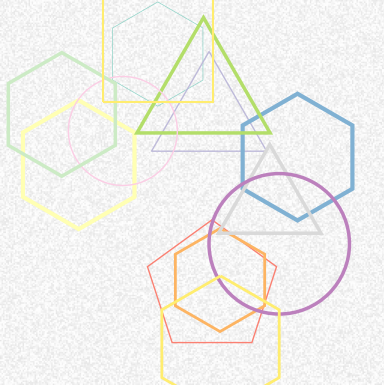[{"shape": "hexagon", "thickness": 0.5, "radius": 0.68, "center": [0.41, 0.86]}, {"shape": "hexagon", "thickness": 3, "radius": 0.84, "center": [0.204, 0.572]}, {"shape": "triangle", "thickness": 1, "radius": 0.86, "center": [0.543, 0.694]}, {"shape": "pentagon", "thickness": 1, "radius": 0.88, "center": [0.551, 0.253]}, {"shape": "hexagon", "thickness": 3, "radius": 0.82, "center": [0.773, 0.592]}, {"shape": "hexagon", "thickness": 2, "radius": 0.67, "center": [0.571, 0.273]}, {"shape": "triangle", "thickness": 2.5, "radius": 1.0, "center": [0.529, 0.755]}, {"shape": "circle", "thickness": 1, "radius": 0.71, "center": [0.319, 0.66]}, {"shape": "triangle", "thickness": 2.5, "radius": 0.77, "center": [0.701, 0.471]}, {"shape": "circle", "thickness": 2.5, "radius": 0.91, "center": [0.725, 0.367]}, {"shape": "hexagon", "thickness": 2.5, "radius": 0.8, "center": [0.161, 0.703]}, {"shape": "square", "thickness": 1.5, "radius": 0.71, "center": [0.41, 0.879]}, {"shape": "hexagon", "thickness": 2, "radius": 0.88, "center": [0.573, 0.107]}]